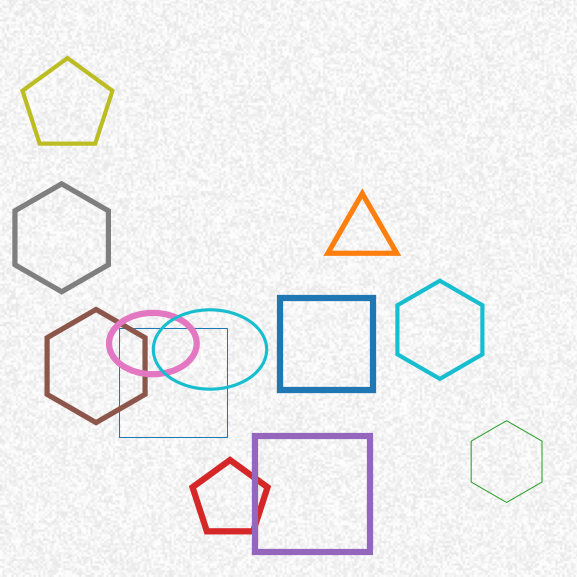[{"shape": "square", "thickness": 0.5, "radius": 0.47, "center": [0.3, 0.337]}, {"shape": "square", "thickness": 3, "radius": 0.4, "center": [0.565, 0.404]}, {"shape": "triangle", "thickness": 2.5, "radius": 0.34, "center": [0.627, 0.595]}, {"shape": "hexagon", "thickness": 0.5, "radius": 0.35, "center": [0.877, 0.2]}, {"shape": "pentagon", "thickness": 3, "radius": 0.34, "center": [0.398, 0.134]}, {"shape": "square", "thickness": 3, "radius": 0.5, "center": [0.541, 0.143]}, {"shape": "hexagon", "thickness": 2.5, "radius": 0.49, "center": [0.166, 0.365]}, {"shape": "oval", "thickness": 3, "radius": 0.38, "center": [0.265, 0.404]}, {"shape": "hexagon", "thickness": 2.5, "radius": 0.47, "center": [0.107, 0.587]}, {"shape": "pentagon", "thickness": 2, "radius": 0.41, "center": [0.117, 0.817]}, {"shape": "oval", "thickness": 1.5, "radius": 0.49, "center": [0.364, 0.394]}, {"shape": "hexagon", "thickness": 2, "radius": 0.42, "center": [0.762, 0.428]}]